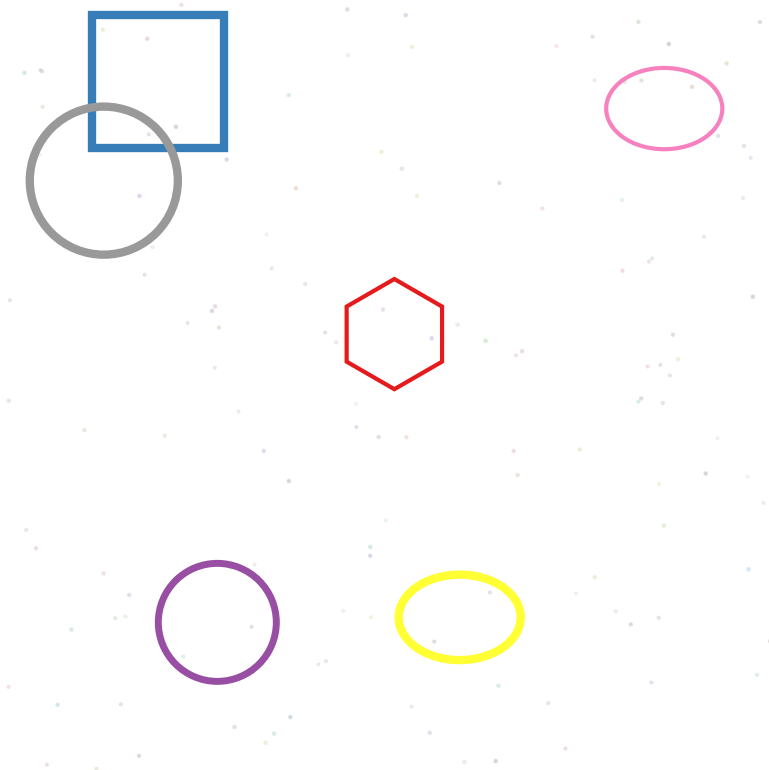[{"shape": "hexagon", "thickness": 1.5, "radius": 0.36, "center": [0.512, 0.566]}, {"shape": "square", "thickness": 3, "radius": 0.43, "center": [0.205, 0.894]}, {"shape": "circle", "thickness": 2.5, "radius": 0.38, "center": [0.282, 0.192]}, {"shape": "oval", "thickness": 3, "radius": 0.4, "center": [0.597, 0.198]}, {"shape": "oval", "thickness": 1.5, "radius": 0.38, "center": [0.863, 0.859]}, {"shape": "circle", "thickness": 3, "radius": 0.48, "center": [0.135, 0.765]}]